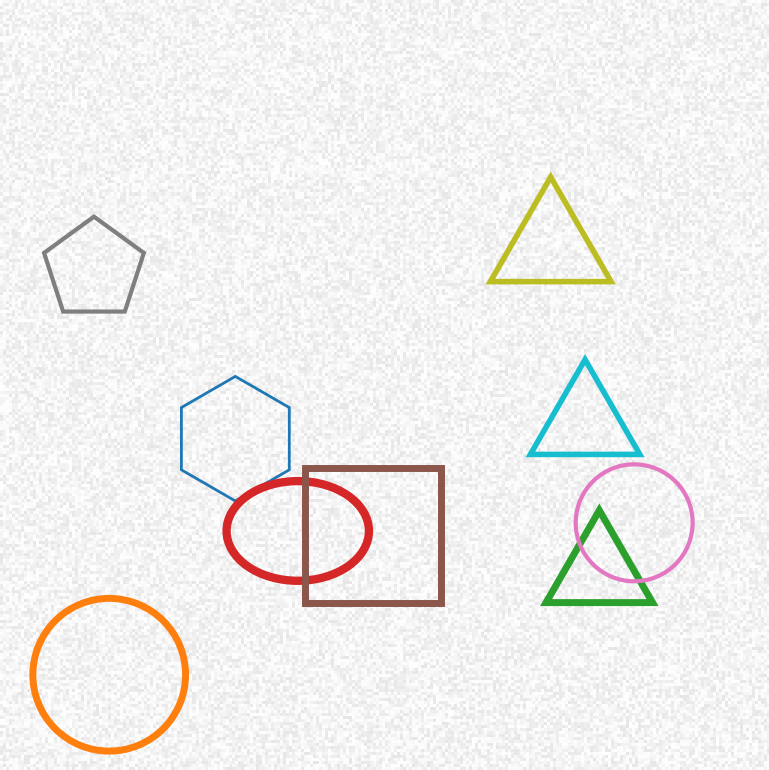[{"shape": "hexagon", "thickness": 1, "radius": 0.4, "center": [0.306, 0.43]}, {"shape": "circle", "thickness": 2.5, "radius": 0.5, "center": [0.142, 0.124]}, {"shape": "triangle", "thickness": 2.5, "radius": 0.4, "center": [0.778, 0.257]}, {"shape": "oval", "thickness": 3, "radius": 0.46, "center": [0.387, 0.31]}, {"shape": "square", "thickness": 2.5, "radius": 0.44, "center": [0.485, 0.305]}, {"shape": "circle", "thickness": 1.5, "radius": 0.38, "center": [0.824, 0.321]}, {"shape": "pentagon", "thickness": 1.5, "radius": 0.34, "center": [0.122, 0.65]}, {"shape": "triangle", "thickness": 2, "radius": 0.45, "center": [0.715, 0.68]}, {"shape": "triangle", "thickness": 2, "radius": 0.41, "center": [0.76, 0.451]}]